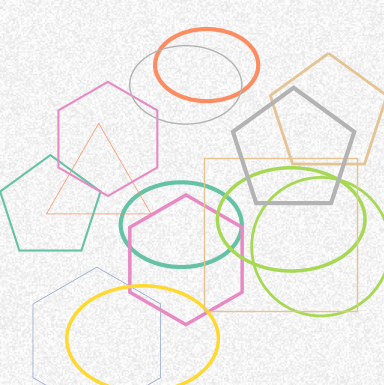[{"shape": "pentagon", "thickness": 1.5, "radius": 0.69, "center": [0.131, 0.46]}, {"shape": "oval", "thickness": 3, "radius": 0.79, "center": [0.471, 0.416]}, {"shape": "triangle", "thickness": 0.5, "radius": 0.78, "center": [0.256, 0.523]}, {"shape": "oval", "thickness": 3, "radius": 0.67, "center": [0.537, 0.831]}, {"shape": "hexagon", "thickness": 0.5, "radius": 0.96, "center": [0.251, 0.115]}, {"shape": "hexagon", "thickness": 2.5, "radius": 0.84, "center": [0.483, 0.325]}, {"shape": "hexagon", "thickness": 1.5, "radius": 0.74, "center": [0.28, 0.639]}, {"shape": "circle", "thickness": 2, "radius": 0.9, "center": [0.834, 0.359]}, {"shape": "oval", "thickness": 2.5, "radius": 0.96, "center": [0.756, 0.43]}, {"shape": "oval", "thickness": 2.5, "radius": 0.98, "center": [0.37, 0.12]}, {"shape": "pentagon", "thickness": 2, "radius": 0.8, "center": [0.853, 0.703]}, {"shape": "square", "thickness": 1, "radius": 0.99, "center": [0.73, 0.391]}, {"shape": "pentagon", "thickness": 3, "radius": 0.83, "center": [0.763, 0.606]}, {"shape": "oval", "thickness": 1, "radius": 0.73, "center": [0.482, 0.78]}]